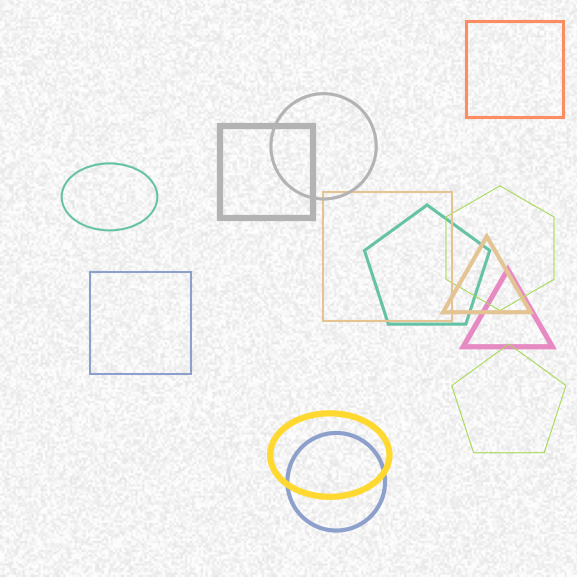[{"shape": "pentagon", "thickness": 1.5, "radius": 0.57, "center": [0.74, 0.53]}, {"shape": "oval", "thickness": 1, "radius": 0.41, "center": [0.19, 0.658]}, {"shape": "square", "thickness": 1.5, "radius": 0.42, "center": [0.891, 0.879]}, {"shape": "square", "thickness": 1, "radius": 0.44, "center": [0.243, 0.44]}, {"shape": "circle", "thickness": 2, "radius": 0.42, "center": [0.582, 0.165]}, {"shape": "triangle", "thickness": 2.5, "radius": 0.45, "center": [0.879, 0.443]}, {"shape": "hexagon", "thickness": 0.5, "radius": 0.54, "center": [0.866, 0.569]}, {"shape": "pentagon", "thickness": 0.5, "radius": 0.52, "center": [0.881, 0.299]}, {"shape": "oval", "thickness": 3, "radius": 0.52, "center": [0.571, 0.211]}, {"shape": "triangle", "thickness": 2, "radius": 0.44, "center": [0.843, 0.502]}, {"shape": "square", "thickness": 1, "radius": 0.56, "center": [0.671, 0.555]}, {"shape": "circle", "thickness": 1.5, "radius": 0.46, "center": [0.56, 0.746]}, {"shape": "square", "thickness": 3, "radius": 0.4, "center": [0.461, 0.701]}]